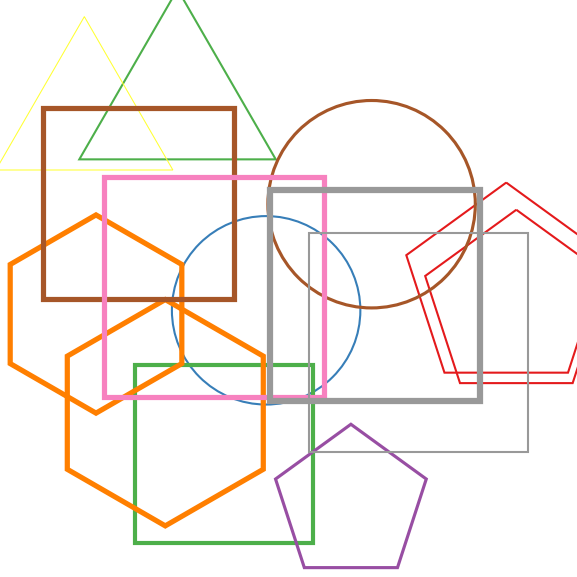[{"shape": "pentagon", "thickness": 1, "radius": 0.91, "center": [0.877, 0.501]}, {"shape": "pentagon", "thickness": 1, "radius": 0.83, "center": [0.894, 0.47]}, {"shape": "circle", "thickness": 1, "radius": 0.82, "center": [0.461, 0.462]}, {"shape": "triangle", "thickness": 1, "radius": 0.98, "center": [0.307, 0.821]}, {"shape": "square", "thickness": 2, "radius": 0.77, "center": [0.388, 0.213]}, {"shape": "pentagon", "thickness": 1.5, "radius": 0.69, "center": [0.608, 0.127]}, {"shape": "hexagon", "thickness": 2.5, "radius": 0.98, "center": [0.286, 0.284]}, {"shape": "hexagon", "thickness": 2.5, "radius": 0.86, "center": [0.166, 0.455]}, {"shape": "triangle", "thickness": 0.5, "radius": 0.89, "center": [0.146, 0.793]}, {"shape": "square", "thickness": 2.5, "radius": 0.83, "center": [0.24, 0.647]}, {"shape": "circle", "thickness": 1.5, "radius": 0.9, "center": [0.643, 0.646]}, {"shape": "square", "thickness": 2.5, "radius": 0.95, "center": [0.371, 0.502]}, {"shape": "square", "thickness": 3, "radius": 0.91, "center": [0.649, 0.488]}, {"shape": "square", "thickness": 1, "radius": 0.95, "center": [0.725, 0.405]}]